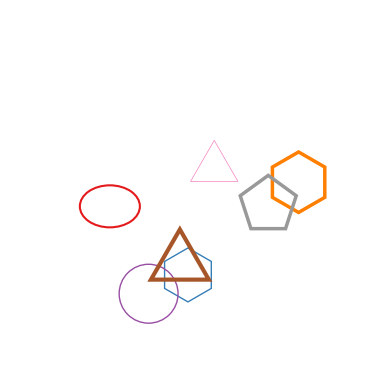[{"shape": "oval", "thickness": 1.5, "radius": 0.39, "center": [0.285, 0.464]}, {"shape": "hexagon", "thickness": 1, "radius": 0.35, "center": [0.488, 0.286]}, {"shape": "circle", "thickness": 1, "radius": 0.38, "center": [0.386, 0.237]}, {"shape": "hexagon", "thickness": 2.5, "radius": 0.39, "center": [0.776, 0.527]}, {"shape": "triangle", "thickness": 3, "radius": 0.43, "center": [0.467, 0.317]}, {"shape": "triangle", "thickness": 0.5, "radius": 0.36, "center": [0.556, 0.564]}, {"shape": "pentagon", "thickness": 2.5, "radius": 0.38, "center": [0.697, 0.468]}]